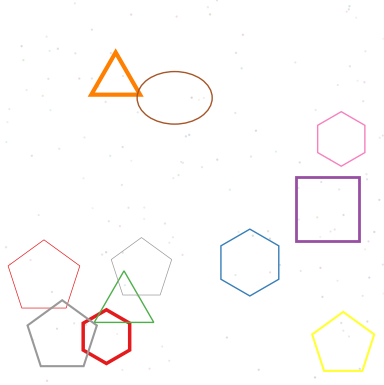[{"shape": "pentagon", "thickness": 0.5, "radius": 0.49, "center": [0.114, 0.279]}, {"shape": "hexagon", "thickness": 2.5, "radius": 0.35, "center": [0.276, 0.126]}, {"shape": "hexagon", "thickness": 1, "radius": 0.43, "center": [0.649, 0.318]}, {"shape": "triangle", "thickness": 1, "radius": 0.45, "center": [0.322, 0.207]}, {"shape": "square", "thickness": 2, "radius": 0.41, "center": [0.851, 0.457]}, {"shape": "triangle", "thickness": 3, "radius": 0.37, "center": [0.3, 0.791]}, {"shape": "pentagon", "thickness": 1.5, "radius": 0.42, "center": [0.891, 0.105]}, {"shape": "oval", "thickness": 1, "radius": 0.49, "center": [0.454, 0.746]}, {"shape": "hexagon", "thickness": 1, "radius": 0.35, "center": [0.886, 0.639]}, {"shape": "pentagon", "thickness": 1.5, "radius": 0.47, "center": [0.162, 0.125]}, {"shape": "pentagon", "thickness": 0.5, "radius": 0.41, "center": [0.367, 0.3]}]